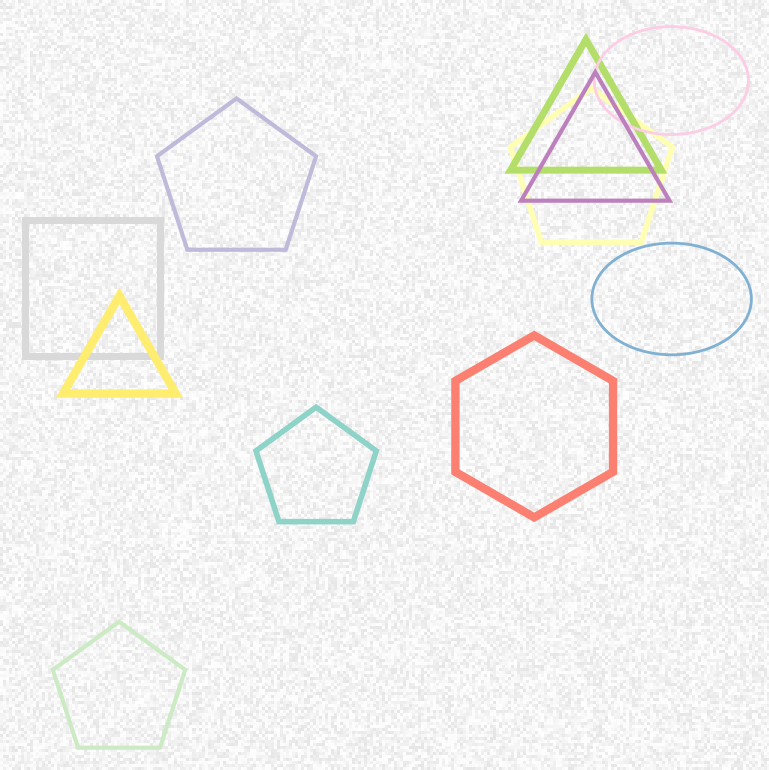[{"shape": "pentagon", "thickness": 2, "radius": 0.41, "center": [0.411, 0.389]}, {"shape": "pentagon", "thickness": 2, "radius": 0.55, "center": [0.768, 0.775]}, {"shape": "pentagon", "thickness": 1.5, "radius": 0.54, "center": [0.307, 0.764]}, {"shape": "hexagon", "thickness": 3, "radius": 0.59, "center": [0.694, 0.446]}, {"shape": "oval", "thickness": 1, "radius": 0.52, "center": [0.872, 0.612]}, {"shape": "triangle", "thickness": 2.5, "radius": 0.57, "center": [0.761, 0.836]}, {"shape": "oval", "thickness": 1, "radius": 0.5, "center": [0.872, 0.895]}, {"shape": "square", "thickness": 2.5, "radius": 0.44, "center": [0.121, 0.626]}, {"shape": "triangle", "thickness": 1.5, "radius": 0.56, "center": [0.773, 0.795]}, {"shape": "pentagon", "thickness": 1.5, "radius": 0.45, "center": [0.155, 0.102]}, {"shape": "triangle", "thickness": 3, "radius": 0.42, "center": [0.155, 0.531]}]